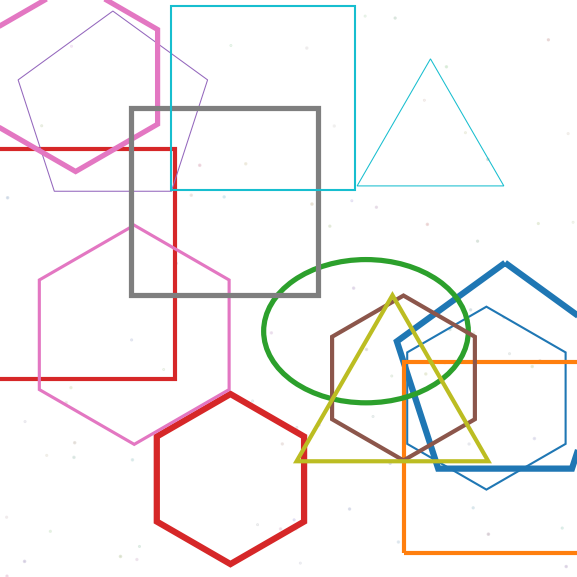[{"shape": "hexagon", "thickness": 1, "radius": 0.79, "center": [0.842, 0.31]}, {"shape": "pentagon", "thickness": 3, "radius": 0.99, "center": [0.875, 0.347]}, {"shape": "square", "thickness": 2, "radius": 0.83, "center": [0.865, 0.207]}, {"shape": "oval", "thickness": 2.5, "radius": 0.89, "center": [0.634, 0.426]}, {"shape": "square", "thickness": 2, "radius": 1.0, "center": [0.103, 0.542]}, {"shape": "hexagon", "thickness": 3, "radius": 0.74, "center": [0.399, 0.17]}, {"shape": "pentagon", "thickness": 0.5, "radius": 0.86, "center": [0.195, 0.808]}, {"shape": "hexagon", "thickness": 2, "radius": 0.71, "center": [0.699, 0.345]}, {"shape": "hexagon", "thickness": 1.5, "radius": 0.95, "center": [0.232, 0.419]}, {"shape": "hexagon", "thickness": 2.5, "radius": 0.82, "center": [0.131, 0.866]}, {"shape": "square", "thickness": 2.5, "radius": 0.81, "center": [0.389, 0.651]}, {"shape": "triangle", "thickness": 2, "radius": 0.96, "center": [0.68, 0.296]}, {"shape": "square", "thickness": 1, "radius": 0.8, "center": [0.455, 0.829]}, {"shape": "triangle", "thickness": 0.5, "radius": 0.73, "center": [0.745, 0.751]}]